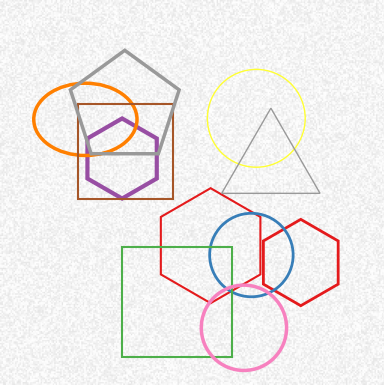[{"shape": "hexagon", "thickness": 1.5, "radius": 0.75, "center": [0.547, 0.362]}, {"shape": "hexagon", "thickness": 2, "radius": 0.56, "center": [0.781, 0.318]}, {"shape": "circle", "thickness": 2, "radius": 0.54, "center": [0.653, 0.338]}, {"shape": "square", "thickness": 1.5, "radius": 0.71, "center": [0.46, 0.215]}, {"shape": "hexagon", "thickness": 3, "radius": 0.52, "center": [0.317, 0.588]}, {"shape": "oval", "thickness": 2.5, "radius": 0.67, "center": [0.222, 0.69]}, {"shape": "circle", "thickness": 1, "radius": 0.64, "center": [0.666, 0.693]}, {"shape": "square", "thickness": 1.5, "radius": 0.62, "center": [0.326, 0.606]}, {"shape": "circle", "thickness": 2.5, "radius": 0.55, "center": [0.634, 0.149]}, {"shape": "pentagon", "thickness": 2.5, "radius": 0.74, "center": [0.324, 0.721]}, {"shape": "triangle", "thickness": 1, "radius": 0.74, "center": [0.704, 0.572]}]